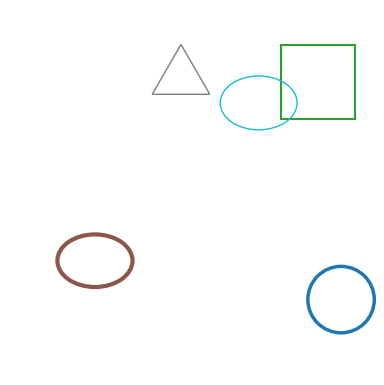[{"shape": "circle", "thickness": 2.5, "radius": 0.43, "center": [0.886, 0.222]}, {"shape": "square", "thickness": 1.5, "radius": 0.48, "center": [0.826, 0.787]}, {"shape": "oval", "thickness": 3, "radius": 0.49, "center": [0.247, 0.323]}, {"shape": "triangle", "thickness": 1, "radius": 0.43, "center": [0.47, 0.798]}, {"shape": "oval", "thickness": 1, "radius": 0.5, "center": [0.672, 0.733]}]